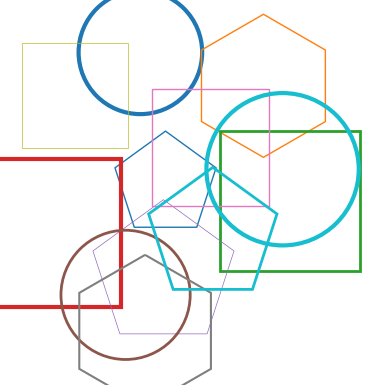[{"shape": "pentagon", "thickness": 1, "radius": 0.69, "center": [0.43, 0.521]}, {"shape": "circle", "thickness": 3, "radius": 0.8, "center": [0.365, 0.864]}, {"shape": "hexagon", "thickness": 1, "radius": 0.93, "center": [0.684, 0.777]}, {"shape": "square", "thickness": 2, "radius": 0.91, "center": [0.754, 0.477]}, {"shape": "square", "thickness": 3, "radius": 0.96, "center": [0.123, 0.395]}, {"shape": "pentagon", "thickness": 0.5, "radius": 0.96, "center": [0.425, 0.289]}, {"shape": "circle", "thickness": 2, "radius": 0.84, "center": [0.326, 0.234]}, {"shape": "square", "thickness": 1, "radius": 0.76, "center": [0.548, 0.617]}, {"shape": "hexagon", "thickness": 1.5, "radius": 0.99, "center": [0.377, 0.141]}, {"shape": "square", "thickness": 0.5, "radius": 0.68, "center": [0.195, 0.752]}, {"shape": "circle", "thickness": 3, "radius": 0.99, "center": [0.734, 0.56]}, {"shape": "pentagon", "thickness": 2, "radius": 0.88, "center": [0.553, 0.39]}]